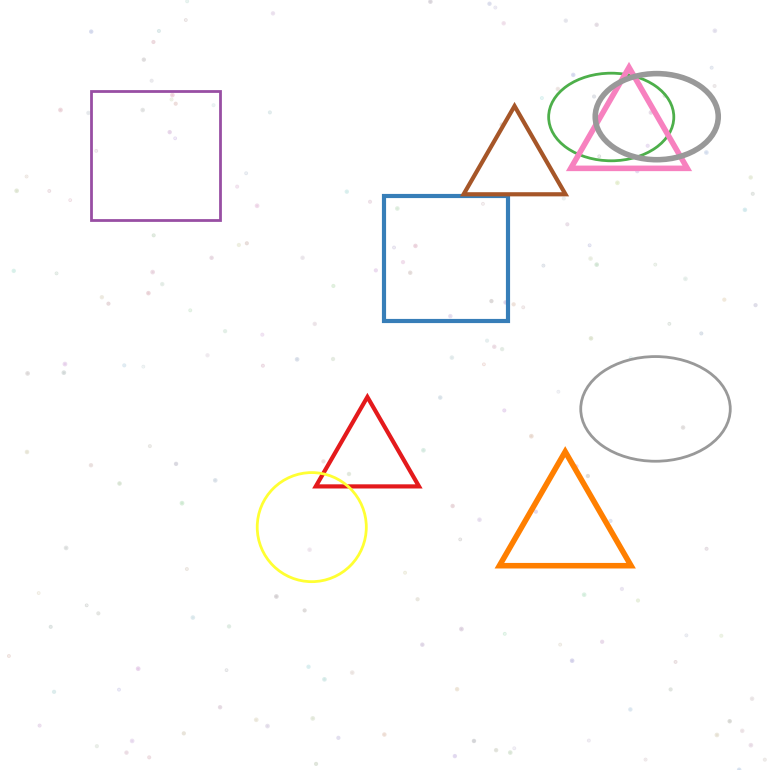[{"shape": "triangle", "thickness": 1.5, "radius": 0.39, "center": [0.477, 0.407]}, {"shape": "square", "thickness": 1.5, "radius": 0.4, "center": [0.579, 0.664]}, {"shape": "oval", "thickness": 1, "radius": 0.41, "center": [0.794, 0.848]}, {"shape": "square", "thickness": 1, "radius": 0.42, "center": [0.202, 0.798]}, {"shape": "triangle", "thickness": 2, "radius": 0.49, "center": [0.734, 0.315]}, {"shape": "circle", "thickness": 1, "radius": 0.35, "center": [0.405, 0.315]}, {"shape": "triangle", "thickness": 1.5, "radius": 0.38, "center": [0.668, 0.786]}, {"shape": "triangle", "thickness": 2, "radius": 0.44, "center": [0.817, 0.825]}, {"shape": "oval", "thickness": 1, "radius": 0.49, "center": [0.851, 0.469]}, {"shape": "oval", "thickness": 2, "radius": 0.4, "center": [0.853, 0.848]}]